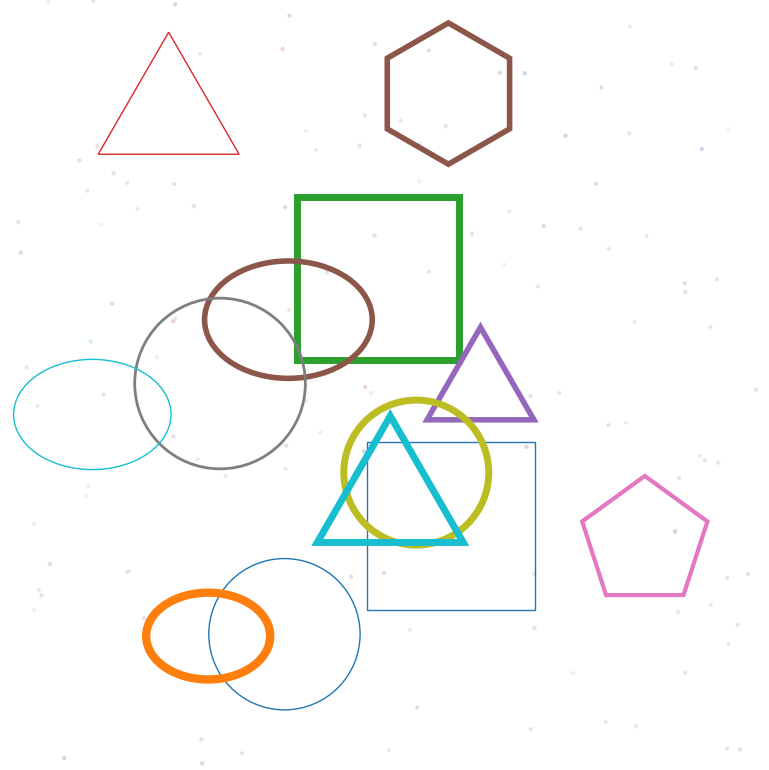[{"shape": "square", "thickness": 0.5, "radius": 0.55, "center": [0.585, 0.316]}, {"shape": "circle", "thickness": 0.5, "radius": 0.49, "center": [0.369, 0.176]}, {"shape": "oval", "thickness": 3, "radius": 0.4, "center": [0.27, 0.174]}, {"shape": "square", "thickness": 2.5, "radius": 0.53, "center": [0.491, 0.638]}, {"shape": "triangle", "thickness": 0.5, "radius": 0.53, "center": [0.219, 0.853]}, {"shape": "triangle", "thickness": 2, "radius": 0.4, "center": [0.624, 0.495]}, {"shape": "hexagon", "thickness": 2, "radius": 0.46, "center": [0.582, 0.878]}, {"shape": "oval", "thickness": 2, "radius": 0.54, "center": [0.375, 0.585]}, {"shape": "pentagon", "thickness": 1.5, "radius": 0.43, "center": [0.837, 0.296]}, {"shape": "circle", "thickness": 1, "radius": 0.55, "center": [0.286, 0.502]}, {"shape": "circle", "thickness": 2.5, "radius": 0.47, "center": [0.541, 0.386]}, {"shape": "oval", "thickness": 0.5, "radius": 0.51, "center": [0.12, 0.462]}, {"shape": "triangle", "thickness": 2.5, "radius": 0.55, "center": [0.507, 0.35]}]